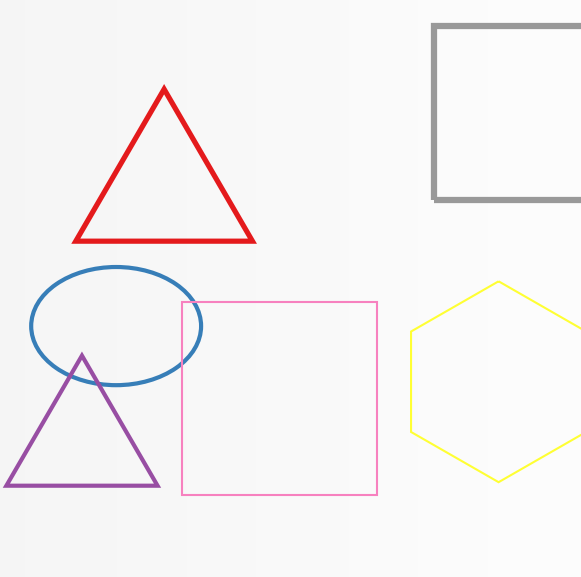[{"shape": "triangle", "thickness": 2.5, "radius": 0.88, "center": [0.282, 0.669]}, {"shape": "oval", "thickness": 2, "radius": 0.73, "center": [0.2, 0.434]}, {"shape": "triangle", "thickness": 2, "radius": 0.75, "center": [0.141, 0.233]}, {"shape": "hexagon", "thickness": 1, "radius": 0.87, "center": [0.858, 0.338]}, {"shape": "square", "thickness": 1, "radius": 0.84, "center": [0.48, 0.309]}, {"shape": "square", "thickness": 3, "radius": 0.75, "center": [0.898, 0.803]}]